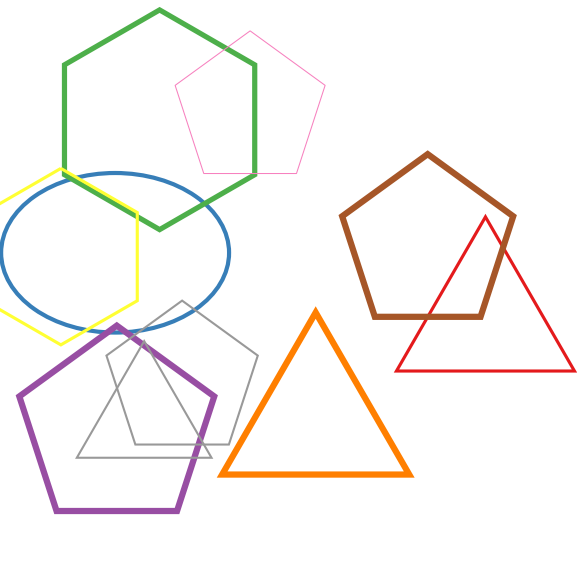[{"shape": "triangle", "thickness": 1.5, "radius": 0.89, "center": [0.841, 0.446]}, {"shape": "oval", "thickness": 2, "radius": 0.99, "center": [0.199, 0.561]}, {"shape": "hexagon", "thickness": 2.5, "radius": 0.95, "center": [0.276, 0.792]}, {"shape": "pentagon", "thickness": 3, "radius": 0.89, "center": [0.202, 0.258]}, {"shape": "triangle", "thickness": 3, "radius": 0.94, "center": [0.547, 0.271]}, {"shape": "hexagon", "thickness": 1.5, "radius": 0.76, "center": [0.105, 0.555]}, {"shape": "pentagon", "thickness": 3, "radius": 0.78, "center": [0.741, 0.577]}, {"shape": "pentagon", "thickness": 0.5, "radius": 0.68, "center": [0.433, 0.809]}, {"shape": "pentagon", "thickness": 1, "radius": 0.69, "center": [0.315, 0.341]}, {"shape": "triangle", "thickness": 1, "radius": 0.67, "center": [0.25, 0.274]}]